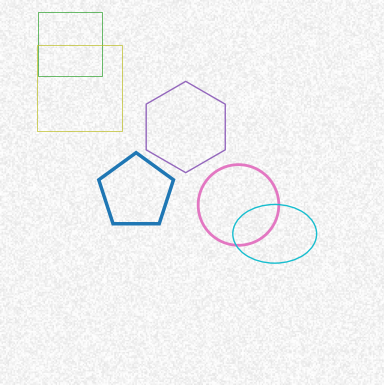[{"shape": "pentagon", "thickness": 2.5, "radius": 0.51, "center": [0.354, 0.501]}, {"shape": "square", "thickness": 0.5, "radius": 0.41, "center": [0.181, 0.885]}, {"shape": "hexagon", "thickness": 1, "radius": 0.59, "center": [0.482, 0.67]}, {"shape": "circle", "thickness": 2, "radius": 0.52, "center": [0.619, 0.468]}, {"shape": "square", "thickness": 0.5, "radius": 0.56, "center": [0.207, 0.772]}, {"shape": "oval", "thickness": 1, "radius": 0.54, "center": [0.714, 0.393]}]